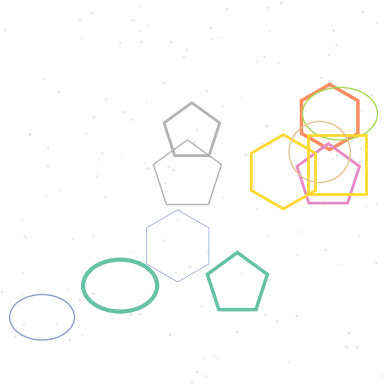[{"shape": "oval", "thickness": 3, "radius": 0.48, "center": [0.312, 0.258]}, {"shape": "pentagon", "thickness": 2.5, "radius": 0.41, "center": [0.617, 0.262]}, {"shape": "hexagon", "thickness": 2.5, "radius": 0.42, "center": [0.856, 0.696]}, {"shape": "hexagon", "thickness": 0.5, "radius": 0.47, "center": [0.462, 0.361]}, {"shape": "oval", "thickness": 1, "radius": 0.42, "center": [0.109, 0.176]}, {"shape": "pentagon", "thickness": 2, "radius": 0.43, "center": [0.853, 0.542]}, {"shape": "oval", "thickness": 1, "radius": 0.49, "center": [0.883, 0.705]}, {"shape": "hexagon", "thickness": 2, "radius": 0.48, "center": [0.736, 0.554]}, {"shape": "square", "thickness": 2, "radius": 0.38, "center": [0.875, 0.573]}, {"shape": "circle", "thickness": 1, "radius": 0.4, "center": [0.83, 0.605]}, {"shape": "pentagon", "thickness": 2, "radius": 0.38, "center": [0.498, 0.657]}, {"shape": "pentagon", "thickness": 1, "radius": 0.46, "center": [0.487, 0.544]}]